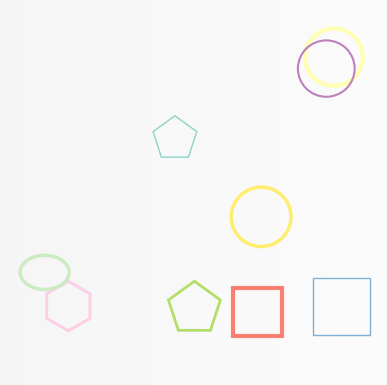[{"shape": "pentagon", "thickness": 1, "radius": 0.3, "center": [0.451, 0.64]}, {"shape": "circle", "thickness": 3, "radius": 0.37, "center": [0.862, 0.851]}, {"shape": "square", "thickness": 3, "radius": 0.31, "center": [0.664, 0.191]}, {"shape": "square", "thickness": 1, "radius": 0.37, "center": [0.881, 0.203]}, {"shape": "pentagon", "thickness": 2, "radius": 0.35, "center": [0.502, 0.199]}, {"shape": "hexagon", "thickness": 2, "radius": 0.32, "center": [0.176, 0.205]}, {"shape": "circle", "thickness": 1.5, "radius": 0.37, "center": [0.842, 0.822]}, {"shape": "oval", "thickness": 2.5, "radius": 0.32, "center": [0.115, 0.293]}, {"shape": "circle", "thickness": 2.5, "radius": 0.39, "center": [0.674, 0.437]}]